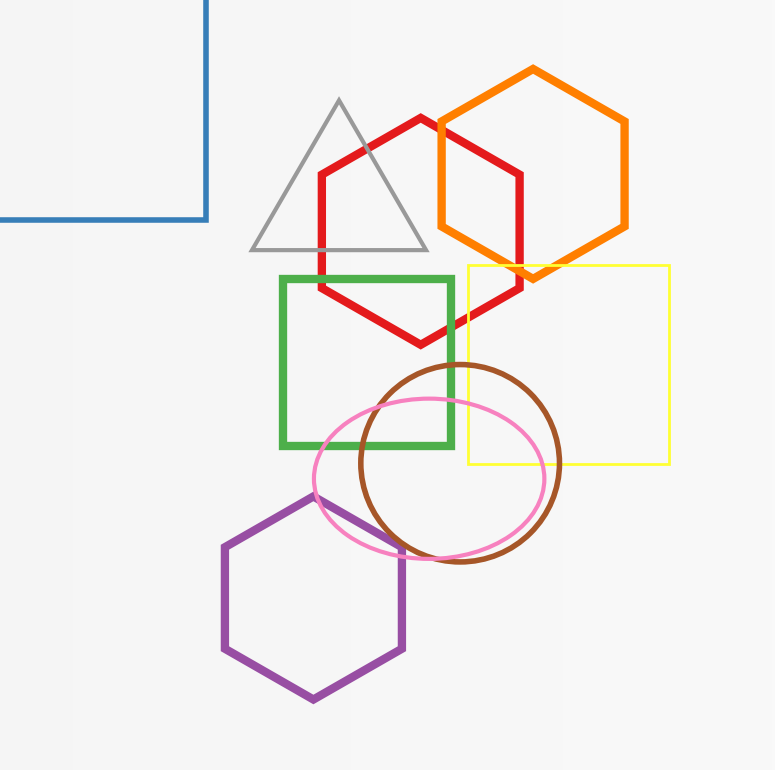[{"shape": "hexagon", "thickness": 3, "radius": 0.74, "center": [0.543, 0.7]}, {"shape": "square", "thickness": 2, "radius": 0.72, "center": [0.121, 0.858]}, {"shape": "square", "thickness": 3, "radius": 0.54, "center": [0.474, 0.53]}, {"shape": "hexagon", "thickness": 3, "radius": 0.66, "center": [0.404, 0.223]}, {"shape": "hexagon", "thickness": 3, "radius": 0.68, "center": [0.688, 0.774]}, {"shape": "square", "thickness": 1, "radius": 0.65, "center": [0.734, 0.527]}, {"shape": "circle", "thickness": 2, "radius": 0.64, "center": [0.594, 0.398]}, {"shape": "oval", "thickness": 1.5, "radius": 0.74, "center": [0.554, 0.378]}, {"shape": "triangle", "thickness": 1.5, "radius": 0.65, "center": [0.437, 0.74]}]